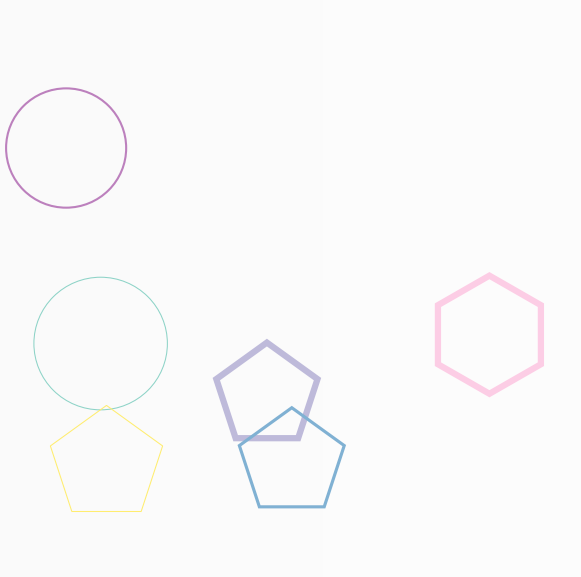[{"shape": "circle", "thickness": 0.5, "radius": 0.57, "center": [0.173, 0.404]}, {"shape": "pentagon", "thickness": 3, "radius": 0.46, "center": [0.459, 0.314]}, {"shape": "pentagon", "thickness": 1.5, "radius": 0.47, "center": [0.502, 0.198]}, {"shape": "hexagon", "thickness": 3, "radius": 0.51, "center": [0.842, 0.42]}, {"shape": "circle", "thickness": 1, "radius": 0.52, "center": [0.114, 0.743]}, {"shape": "pentagon", "thickness": 0.5, "radius": 0.51, "center": [0.183, 0.196]}]